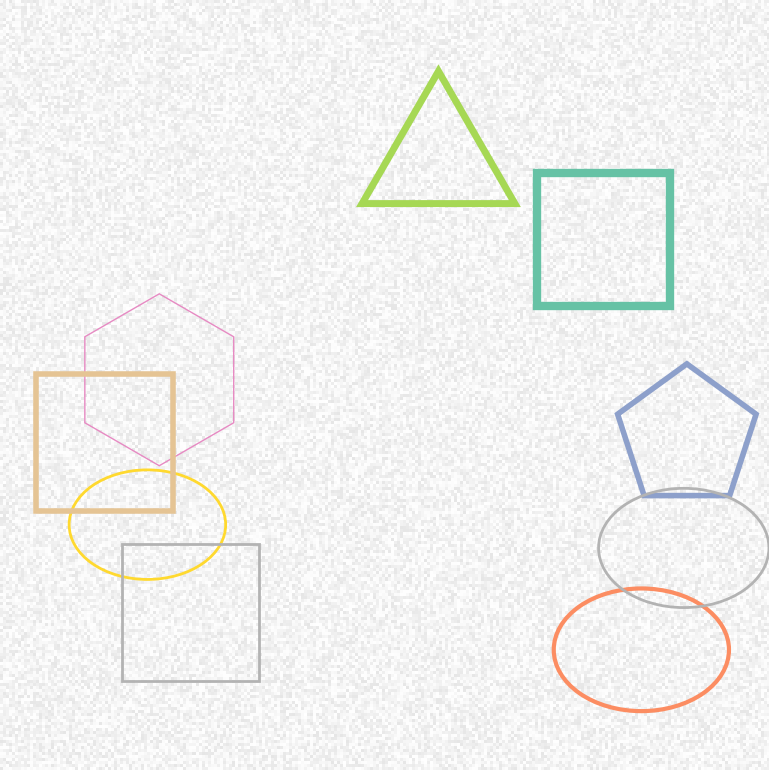[{"shape": "square", "thickness": 3, "radius": 0.43, "center": [0.784, 0.689]}, {"shape": "oval", "thickness": 1.5, "radius": 0.57, "center": [0.833, 0.156]}, {"shape": "pentagon", "thickness": 2, "radius": 0.47, "center": [0.892, 0.433]}, {"shape": "hexagon", "thickness": 0.5, "radius": 0.56, "center": [0.207, 0.507]}, {"shape": "triangle", "thickness": 2.5, "radius": 0.57, "center": [0.569, 0.793]}, {"shape": "oval", "thickness": 1, "radius": 0.51, "center": [0.191, 0.319]}, {"shape": "square", "thickness": 2, "radius": 0.44, "center": [0.136, 0.425]}, {"shape": "oval", "thickness": 1, "radius": 0.55, "center": [0.888, 0.288]}, {"shape": "square", "thickness": 1, "radius": 0.44, "center": [0.247, 0.205]}]